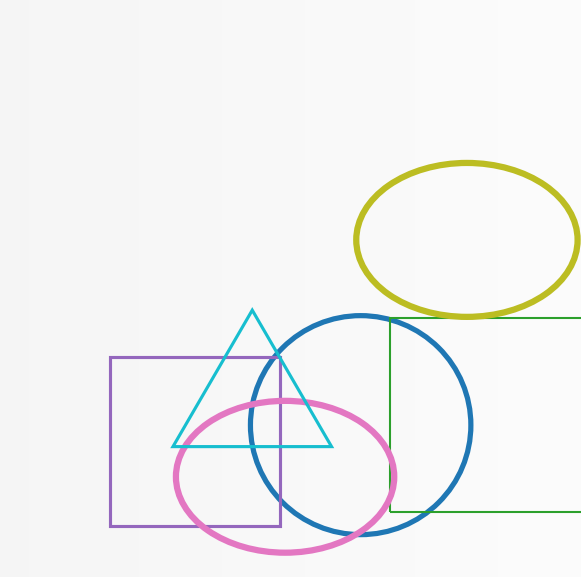[{"shape": "circle", "thickness": 2.5, "radius": 0.95, "center": [0.62, 0.263]}, {"shape": "square", "thickness": 1, "radius": 0.84, "center": [0.84, 0.28]}, {"shape": "square", "thickness": 1.5, "radius": 0.73, "center": [0.335, 0.235]}, {"shape": "oval", "thickness": 3, "radius": 0.94, "center": [0.49, 0.174]}, {"shape": "oval", "thickness": 3, "radius": 0.95, "center": [0.803, 0.584]}, {"shape": "triangle", "thickness": 1.5, "radius": 0.79, "center": [0.434, 0.305]}]